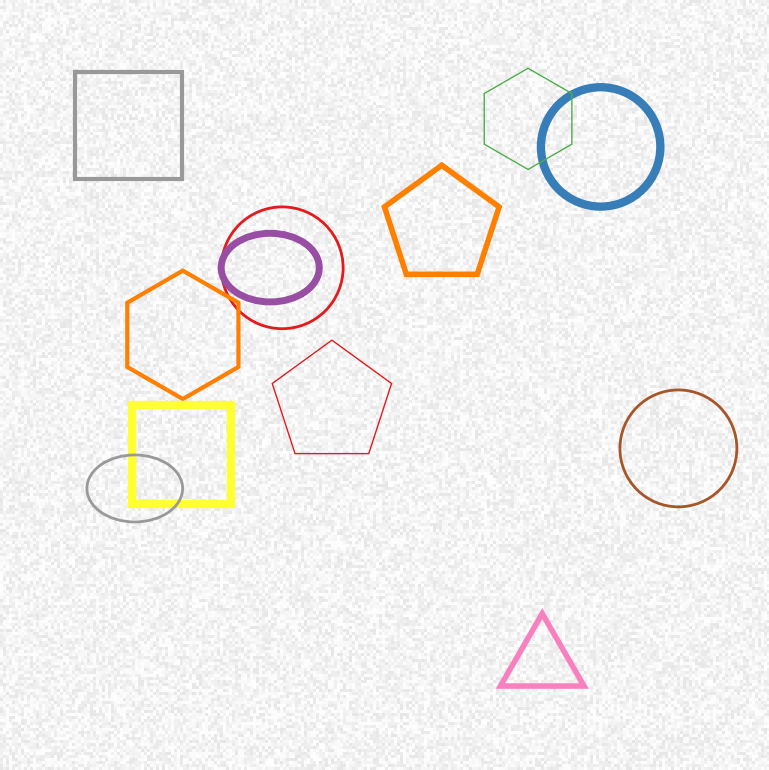[{"shape": "pentagon", "thickness": 0.5, "radius": 0.41, "center": [0.431, 0.477]}, {"shape": "circle", "thickness": 1, "radius": 0.4, "center": [0.367, 0.652]}, {"shape": "circle", "thickness": 3, "radius": 0.39, "center": [0.78, 0.809]}, {"shape": "hexagon", "thickness": 0.5, "radius": 0.33, "center": [0.686, 0.846]}, {"shape": "oval", "thickness": 2.5, "radius": 0.32, "center": [0.351, 0.652]}, {"shape": "hexagon", "thickness": 1.5, "radius": 0.42, "center": [0.237, 0.565]}, {"shape": "pentagon", "thickness": 2, "radius": 0.39, "center": [0.574, 0.707]}, {"shape": "square", "thickness": 3, "radius": 0.32, "center": [0.236, 0.41]}, {"shape": "circle", "thickness": 1, "radius": 0.38, "center": [0.881, 0.418]}, {"shape": "triangle", "thickness": 2, "radius": 0.31, "center": [0.704, 0.14]}, {"shape": "oval", "thickness": 1, "radius": 0.31, "center": [0.175, 0.366]}, {"shape": "square", "thickness": 1.5, "radius": 0.35, "center": [0.167, 0.837]}]